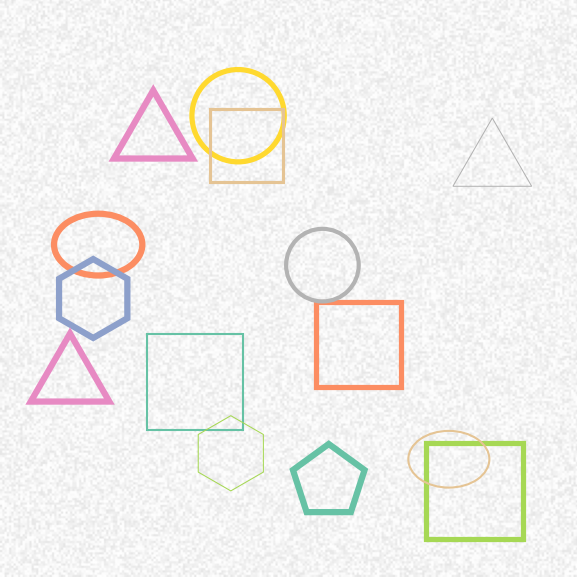[{"shape": "pentagon", "thickness": 3, "radius": 0.33, "center": [0.569, 0.165]}, {"shape": "square", "thickness": 1, "radius": 0.41, "center": [0.338, 0.338]}, {"shape": "square", "thickness": 2.5, "radius": 0.37, "center": [0.62, 0.402]}, {"shape": "oval", "thickness": 3, "radius": 0.38, "center": [0.17, 0.576]}, {"shape": "hexagon", "thickness": 3, "radius": 0.34, "center": [0.161, 0.482]}, {"shape": "triangle", "thickness": 3, "radius": 0.39, "center": [0.265, 0.764]}, {"shape": "triangle", "thickness": 3, "radius": 0.39, "center": [0.121, 0.343]}, {"shape": "hexagon", "thickness": 0.5, "radius": 0.33, "center": [0.4, 0.214]}, {"shape": "square", "thickness": 2.5, "radius": 0.42, "center": [0.821, 0.149]}, {"shape": "circle", "thickness": 2.5, "radius": 0.4, "center": [0.412, 0.799]}, {"shape": "oval", "thickness": 1, "radius": 0.35, "center": [0.777, 0.204]}, {"shape": "square", "thickness": 1.5, "radius": 0.32, "center": [0.426, 0.747]}, {"shape": "circle", "thickness": 2, "radius": 0.31, "center": [0.558, 0.54]}, {"shape": "triangle", "thickness": 0.5, "radius": 0.39, "center": [0.852, 0.716]}]